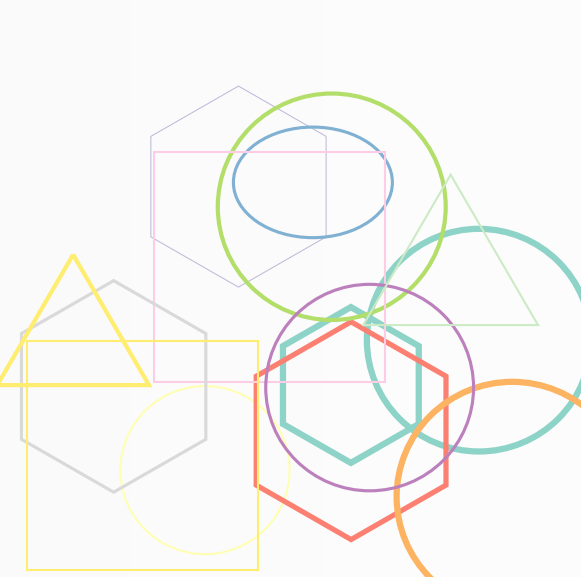[{"shape": "circle", "thickness": 3, "radius": 0.96, "center": [0.824, 0.41]}, {"shape": "hexagon", "thickness": 3, "radius": 0.67, "center": [0.604, 0.332]}, {"shape": "circle", "thickness": 1, "radius": 0.73, "center": [0.353, 0.185]}, {"shape": "hexagon", "thickness": 0.5, "radius": 0.87, "center": [0.41, 0.676]}, {"shape": "hexagon", "thickness": 2.5, "radius": 0.94, "center": [0.604, 0.253]}, {"shape": "oval", "thickness": 1.5, "radius": 0.68, "center": [0.538, 0.683]}, {"shape": "circle", "thickness": 3, "radius": 1.0, "center": [0.881, 0.139]}, {"shape": "circle", "thickness": 2, "radius": 0.98, "center": [0.571, 0.641]}, {"shape": "square", "thickness": 1, "radius": 1.0, "center": [0.464, 0.537]}, {"shape": "hexagon", "thickness": 1.5, "radius": 0.92, "center": [0.196, 0.33]}, {"shape": "circle", "thickness": 1.5, "radius": 0.89, "center": [0.636, 0.328]}, {"shape": "triangle", "thickness": 1, "radius": 0.87, "center": [0.775, 0.523]}, {"shape": "square", "thickness": 1, "radius": 0.99, "center": [0.245, 0.21]}, {"shape": "triangle", "thickness": 2, "radius": 0.75, "center": [0.126, 0.408]}]